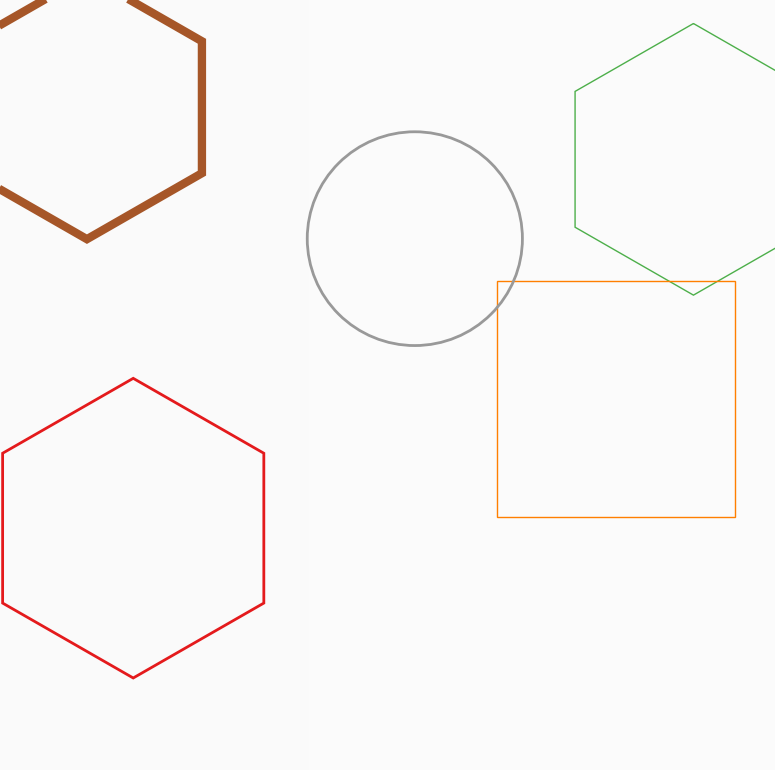[{"shape": "hexagon", "thickness": 1, "radius": 0.97, "center": [0.172, 0.314]}, {"shape": "hexagon", "thickness": 0.5, "radius": 0.88, "center": [0.895, 0.793]}, {"shape": "square", "thickness": 0.5, "radius": 0.77, "center": [0.795, 0.481]}, {"shape": "hexagon", "thickness": 3, "radius": 0.86, "center": [0.112, 0.861]}, {"shape": "circle", "thickness": 1, "radius": 0.69, "center": [0.535, 0.69]}]